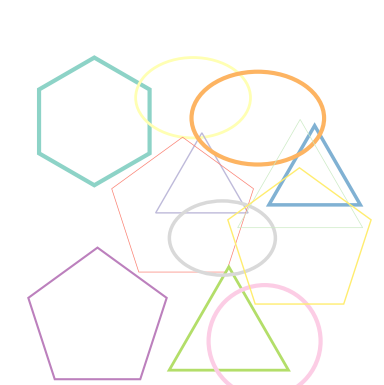[{"shape": "hexagon", "thickness": 3, "radius": 0.83, "center": [0.245, 0.685]}, {"shape": "oval", "thickness": 2, "radius": 0.75, "center": [0.501, 0.746]}, {"shape": "triangle", "thickness": 1, "radius": 0.69, "center": [0.524, 0.516]}, {"shape": "pentagon", "thickness": 0.5, "radius": 0.97, "center": [0.474, 0.45]}, {"shape": "triangle", "thickness": 2.5, "radius": 0.69, "center": [0.817, 0.536]}, {"shape": "oval", "thickness": 3, "radius": 0.86, "center": [0.67, 0.693]}, {"shape": "triangle", "thickness": 2, "radius": 0.89, "center": [0.594, 0.128]}, {"shape": "circle", "thickness": 3, "radius": 0.73, "center": [0.687, 0.114]}, {"shape": "oval", "thickness": 2.5, "radius": 0.69, "center": [0.578, 0.382]}, {"shape": "pentagon", "thickness": 1.5, "radius": 0.94, "center": [0.253, 0.168]}, {"shape": "triangle", "thickness": 0.5, "radius": 0.94, "center": [0.78, 0.502]}, {"shape": "pentagon", "thickness": 1, "radius": 0.98, "center": [0.778, 0.369]}]